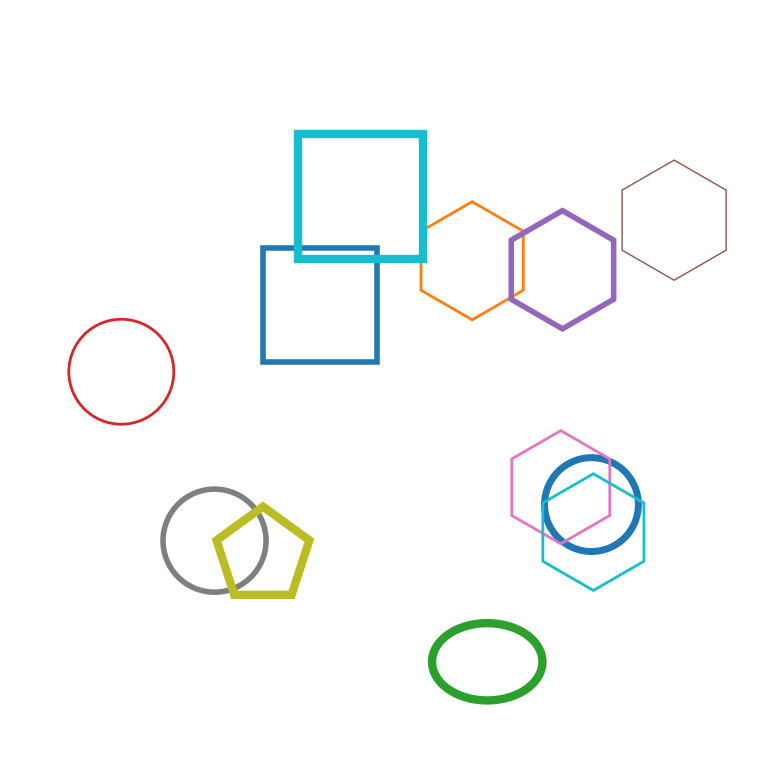[{"shape": "circle", "thickness": 2.5, "radius": 0.3, "center": [0.768, 0.345]}, {"shape": "square", "thickness": 2, "radius": 0.37, "center": [0.416, 0.604]}, {"shape": "hexagon", "thickness": 1, "radius": 0.38, "center": [0.613, 0.661]}, {"shape": "oval", "thickness": 3, "radius": 0.36, "center": [0.633, 0.141]}, {"shape": "circle", "thickness": 1, "radius": 0.34, "center": [0.158, 0.517]}, {"shape": "hexagon", "thickness": 2, "radius": 0.38, "center": [0.73, 0.65]}, {"shape": "hexagon", "thickness": 0.5, "radius": 0.39, "center": [0.875, 0.714]}, {"shape": "hexagon", "thickness": 1, "radius": 0.37, "center": [0.728, 0.367]}, {"shape": "circle", "thickness": 2, "radius": 0.33, "center": [0.279, 0.298]}, {"shape": "pentagon", "thickness": 3, "radius": 0.32, "center": [0.341, 0.279]}, {"shape": "hexagon", "thickness": 1, "radius": 0.38, "center": [0.771, 0.309]}, {"shape": "square", "thickness": 3, "radius": 0.4, "center": [0.468, 0.745]}]